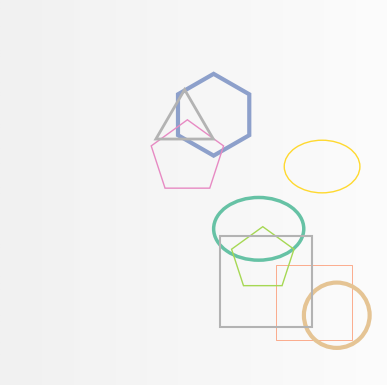[{"shape": "oval", "thickness": 2.5, "radius": 0.58, "center": [0.668, 0.406]}, {"shape": "square", "thickness": 0.5, "radius": 0.49, "center": [0.811, 0.214]}, {"shape": "hexagon", "thickness": 3, "radius": 0.53, "center": [0.551, 0.702]}, {"shape": "pentagon", "thickness": 1, "radius": 0.49, "center": [0.484, 0.591]}, {"shape": "pentagon", "thickness": 1, "radius": 0.42, "center": [0.678, 0.327]}, {"shape": "oval", "thickness": 1, "radius": 0.49, "center": [0.831, 0.567]}, {"shape": "circle", "thickness": 3, "radius": 0.42, "center": [0.869, 0.181]}, {"shape": "square", "thickness": 1.5, "radius": 0.59, "center": [0.686, 0.269]}, {"shape": "triangle", "thickness": 2, "radius": 0.43, "center": [0.476, 0.682]}]